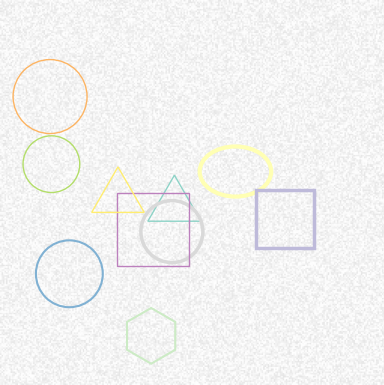[{"shape": "triangle", "thickness": 1, "radius": 0.4, "center": [0.453, 0.465]}, {"shape": "oval", "thickness": 3, "radius": 0.46, "center": [0.612, 0.554]}, {"shape": "square", "thickness": 2.5, "radius": 0.38, "center": [0.741, 0.432]}, {"shape": "circle", "thickness": 1.5, "radius": 0.43, "center": [0.18, 0.289]}, {"shape": "circle", "thickness": 1, "radius": 0.48, "center": [0.13, 0.749]}, {"shape": "circle", "thickness": 1, "radius": 0.37, "center": [0.134, 0.574]}, {"shape": "circle", "thickness": 2.5, "radius": 0.4, "center": [0.446, 0.398]}, {"shape": "square", "thickness": 1, "radius": 0.47, "center": [0.396, 0.404]}, {"shape": "hexagon", "thickness": 1.5, "radius": 0.36, "center": [0.393, 0.128]}, {"shape": "triangle", "thickness": 1, "radius": 0.39, "center": [0.306, 0.488]}]